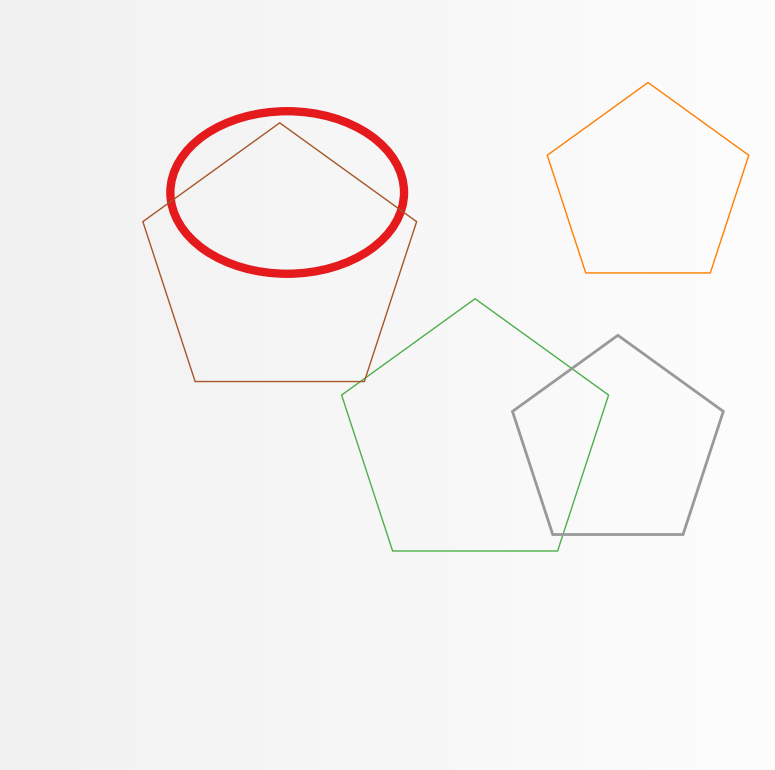[{"shape": "oval", "thickness": 3, "radius": 0.75, "center": [0.371, 0.75]}, {"shape": "pentagon", "thickness": 0.5, "radius": 0.91, "center": [0.613, 0.431]}, {"shape": "pentagon", "thickness": 0.5, "radius": 0.68, "center": [0.836, 0.756]}, {"shape": "pentagon", "thickness": 0.5, "radius": 0.93, "center": [0.361, 0.655]}, {"shape": "pentagon", "thickness": 1, "radius": 0.72, "center": [0.797, 0.422]}]